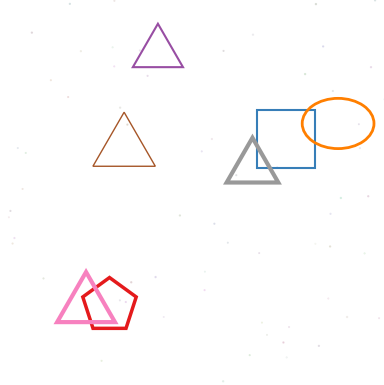[{"shape": "pentagon", "thickness": 2.5, "radius": 0.36, "center": [0.284, 0.206]}, {"shape": "square", "thickness": 1.5, "radius": 0.37, "center": [0.743, 0.639]}, {"shape": "triangle", "thickness": 1.5, "radius": 0.38, "center": [0.41, 0.863]}, {"shape": "oval", "thickness": 2, "radius": 0.47, "center": [0.878, 0.679]}, {"shape": "triangle", "thickness": 1, "radius": 0.47, "center": [0.322, 0.615]}, {"shape": "triangle", "thickness": 3, "radius": 0.43, "center": [0.224, 0.207]}, {"shape": "triangle", "thickness": 3, "radius": 0.39, "center": [0.656, 0.565]}]